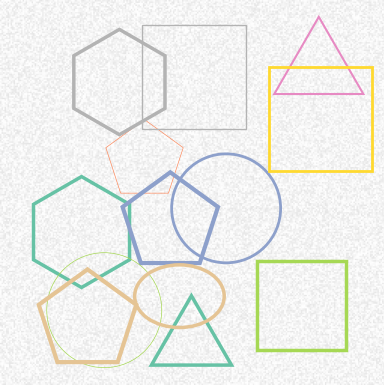[{"shape": "hexagon", "thickness": 2.5, "radius": 0.72, "center": [0.212, 0.397]}, {"shape": "triangle", "thickness": 2.5, "radius": 0.6, "center": [0.497, 0.112]}, {"shape": "pentagon", "thickness": 0.5, "radius": 0.53, "center": [0.375, 0.584]}, {"shape": "pentagon", "thickness": 3, "radius": 0.65, "center": [0.442, 0.422]}, {"shape": "circle", "thickness": 2, "radius": 0.71, "center": [0.587, 0.459]}, {"shape": "triangle", "thickness": 1.5, "radius": 0.67, "center": [0.828, 0.823]}, {"shape": "square", "thickness": 2.5, "radius": 0.58, "center": [0.784, 0.205]}, {"shape": "circle", "thickness": 0.5, "radius": 0.75, "center": [0.271, 0.194]}, {"shape": "square", "thickness": 2, "radius": 0.67, "center": [0.832, 0.691]}, {"shape": "oval", "thickness": 2.5, "radius": 0.58, "center": [0.466, 0.231]}, {"shape": "pentagon", "thickness": 3, "radius": 0.67, "center": [0.227, 0.167]}, {"shape": "square", "thickness": 1, "radius": 0.67, "center": [0.505, 0.801]}, {"shape": "hexagon", "thickness": 2.5, "radius": 0.68, "center": [0.31, 0.787]}]